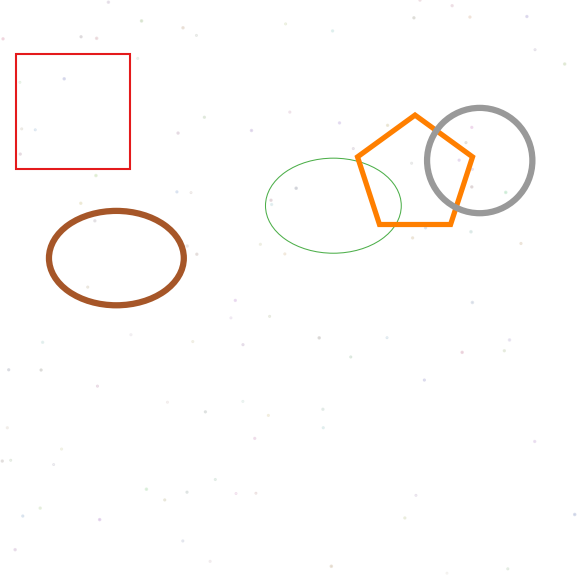[{"shape": "square", "thickness": 1, "radius": 0.5, "center": [0.126, 0.806]}, {"shape": "oval", "thickness": 0.5, "radius": 0.59, "center": [0.577, 0.643]}, {"shape": "pentagon", "thickness": 2.5, "radius": 0.52, "center": [0.719, 0.695]}, {"shape": "oval", "thickness": 3, "radius": 0.58, "center": [0.202, 0.552]}, {"shape": "circle", "thickness": 3, "radius": 0.46, "center": [0.831, 0.721]}]